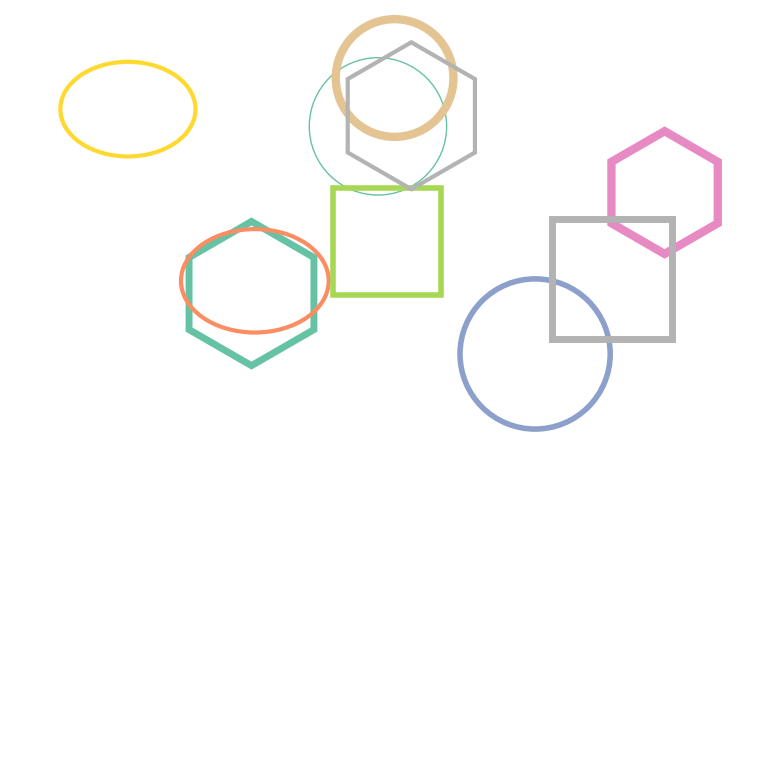[{"shape": "circle", "thickness": 0.5, "radius": 0.45, "center": [0.491, 0.836]}, {"shape": "hexagon", "thickness": 2.5, "radius": 0.47, "center": [0.327, 0.619]}, {"shape": "oval", "thickness": 1.5, "radius": 0.48, "center": [0.331, 0.635]}, {"shape": "circle", "thickness": 2, "radius": 0.49, "center": [0.695, 0.54]}, {"shape": "hexagon", "thickness": 3, "radius": 0.4, "center": [0.863, 0.75]}, {"shape": "square", "thickness": 2, "radius": 0.35, "center": [0.503, 0.686]}, {"shape": "oval", "thickness": 1.5, "radius": 0.44, "center": [0.166, 0.858]}, {"shape": "circle", "thickness": 3, "radius": 0.38, "center": [0.512, 0.899]}, {"shape": "square", "thickness": 2.5, "radius": 0.39, "center": [0.795, 0.638]}, {"shape": "hexagon", "thickness": 1.5, "radius": 0.48, "center": [0.534, 0.85]}]